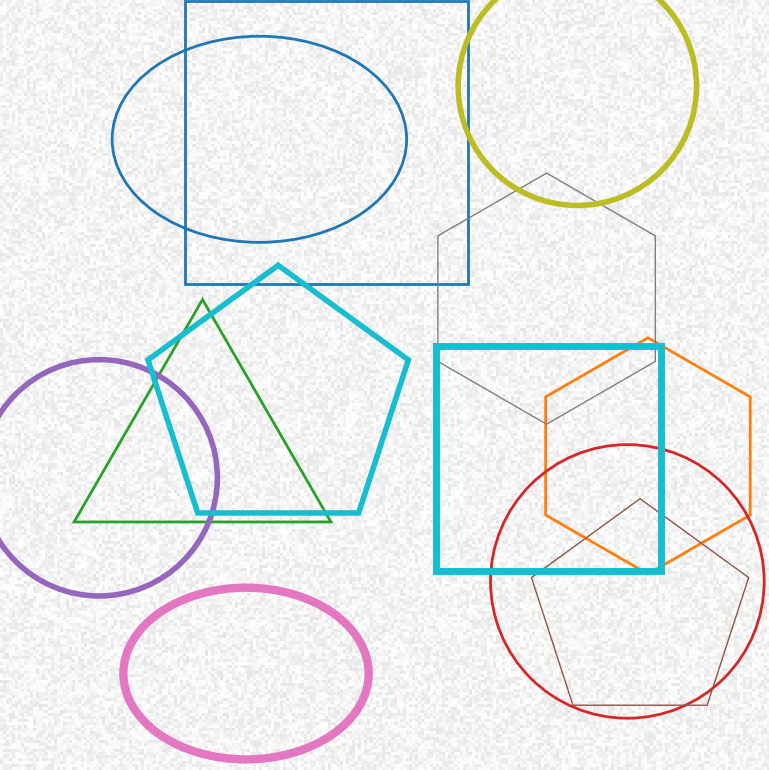[{"shape": "square", "thickness": 1, "radius": 0.92, "center": [0.424, 0.815]}, {"shape": "oval", "thickness": 1, "radius": 0.96, "center": [0.337, 0.819]}, {"shape": "hexagon", "thickness": 1, "radius": 0.77, "center": [0.841, 0.408]}, {"shape": "triangle", "thickness": 1, "radius": 0.96, "center": [0.263, 0.418]}, {"shape": "circle", "thickness": 1, "radius": 0.89, "center": [0.815, 0.245]}, {"shape": "circle", "thickness": 2, "radius": 0.77, "center": [0.129, 0.379]}, {"shape": "pentagon", "thickness": 0.5, "radius": 0.74, "center": [0.831, 0.204]}, {"shape": "oval", "thickness": 3, "radius": 0.8, "center": [0.32, 0.125]}, {"shape": "hexagon", "thickness": 0.5, "radius": 0.82, "center": [0.71, 0.612]}, {"shape": "circle", "thickness": 2, "radius": 0.77, "center": [0.75, 0.888]}, {"shape": "square", "thickness": 2.5, "radius": 0.73, "center": [0.712, 0.405]}, {"shape": "pentagon", "thickness": 2, "radius": 0.89, "center": [0.361, 0.478]}]